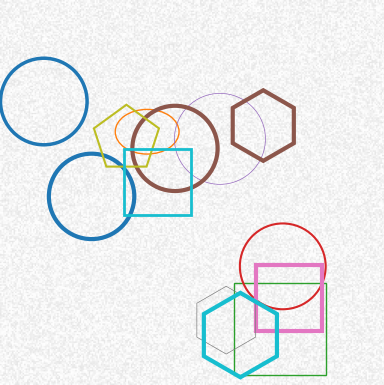[{"shape": "circle", "thickness": 2.5, "radius": 0.56, "center": [0.114, 0.736]}, {"shape": "circle", "thickness": 3, "radius": 0.55, "center": [0.238, 0.49]}, {"shape": "oval", "thickness": 1, "radius": 0.41, "center": [0.382, 0.658]}, {"shape": "square", "thickness": 1, "radius": 0.6, "center": [0.728, 0.146]}, {"shape": "circle", "thickness": 1.5, "radius": 0.56, "center": [0.734, 0.308]}, {"shape": "circle", "thickness": 0.5, "radius": 0.59, "center": [0.571, 0.639]}, {"shape": "hexagon", "thickness": 3, "radius": 0.46, "center": [0.684, 0.674]}, {"shape": "circle", "thickness": 3, "radius": 0.55, "center": [0.454, 0.615]}, {"shape": "square", "thickness": 3, "radius": 0.43, "center": [0.752, 0.225]}, {"shape": "hexagon", "thickness": 0.5, "radius": 0.44, "center": [0.588, 0.168]}, {"shape": "pentagon", "thickness": 1.5, "radius": 0.44, "center": [0.328, 0.639]}, {"shape": "square", "thickness": 2, "radius": 0.43, "center": [0.409, 0.527]}, {"shape": "hexagon", "thickness": 3, "radius": 0.55, "center": [0.624, 0.13]}]